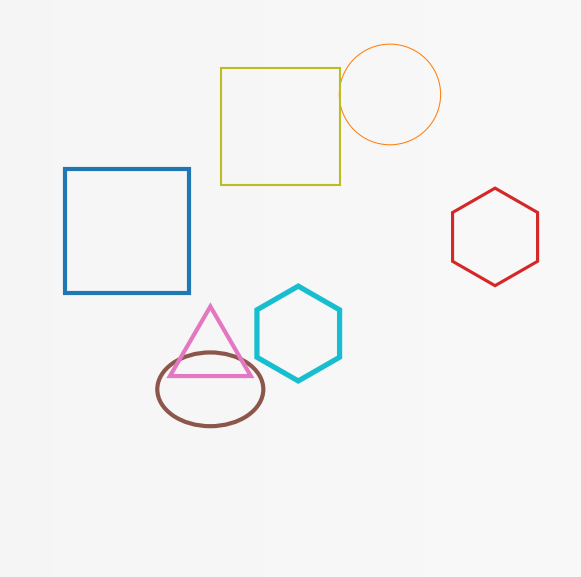[{"shape": "square", "thickness": 2, "radius": 0.54, "center": [0.219, 0.6]}, {"shape": "circle", "thickness": 0.5, "radius": 0.44, "center": [0.671, 0.836]}, {"shape": "hexagon", "thickness": 1.5, "radius": 0.42, "center": [0.852, 0.589]}, {"shape": "oval", "thickness": 2, "radius": 0.46, "center": [0.362, 0.325]}, {"shape": "triangle", "thickness": 2, "radius": 0.4, "center": [0.362, 0.388]}, {"shape": "square", "thickness": 1, "radius": 0.51, "center": [0.483, 0.78]}, {"shape": "hexagon", "thickness": 2.5, "radius": 0.41, "center": [0.513, 0.422]}]